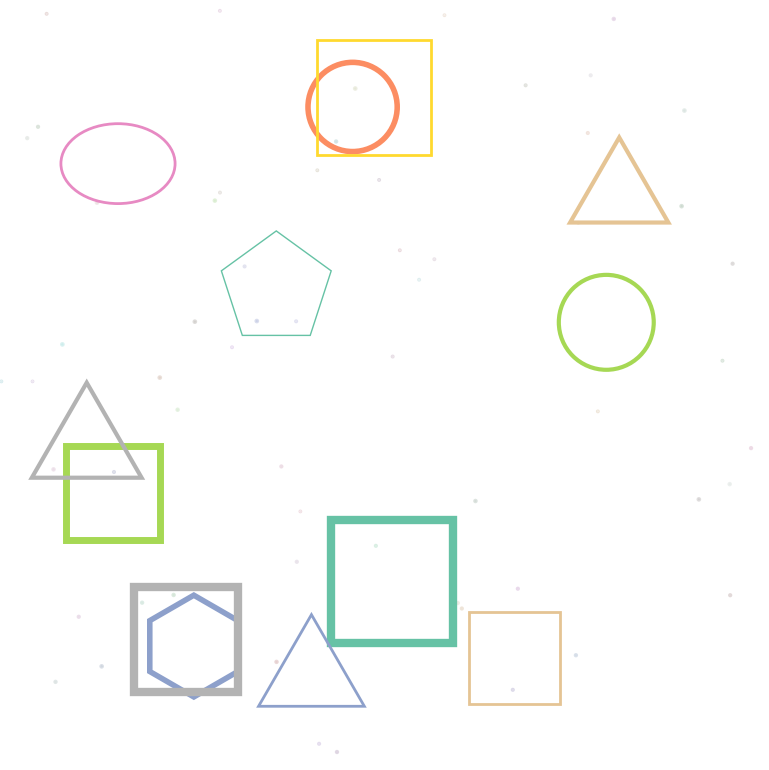[{"shape": "pentagon", "thickness": 0.5, "radius": 0.37, "center": [0.359, 0.625]}, {"shape": "square", "thickness": 3, "radius": 0.4, "center": [0.509, 0.245]}, {"shape": "circle", "thickness": 2, "radius": 0.29, "center": [0.458, 0.861]}, {"shape": "hexagon", "thickness": 2, "radius": 0.33, "center": [0.252, 0.161]}, {"shape": "triangle", "thickness": 1, "radius": 0.4, "center": [0.404, 0.122]}, {"shape": "oval", "thickness": 1, "radius": 0.37, "center": [0.153, 0.787]}, {"shape": "square", "thickness": 2.5, "radius": 0.31, "center": [0.147, 0.36]}, {"shape": "circle", "thickness": 1.5, "radius": 0.31, "center": [0.787, 0.581]}, {"shape": "square", "thickness": 1, "radius": 0.37, "center": [0.485, 0.873]}, {"shape": "square", "thickness": 1, "radius": 0.3, "center": [0.668, 0.145]}, {"shape": "triangle", "thickness": 1.5, "radius": 0.37, "center": [0.804, 0.748]}, {"shape": "square", "thickness": 3, "radius": 0.34, "center": [0.242, 0.169]}, {"shape": "triangle", "thickness": 1.5, "radius": 0.41, "center": [0.113, 0.421]}]